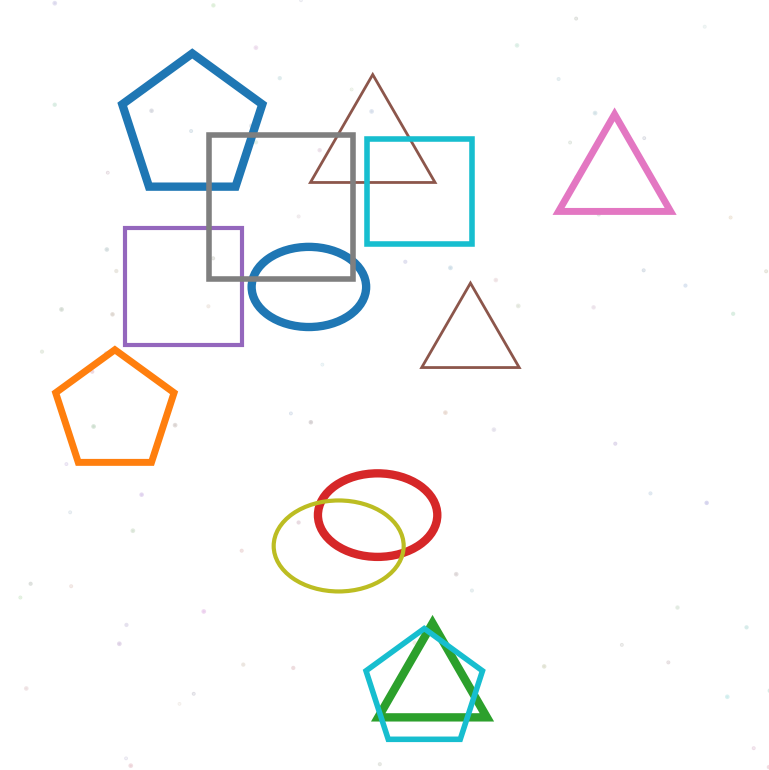[{"shape": "oval", "thickness": 3, "radius": 0.37, "center": [0.401, 0.627]}, {"shape": "pentagon", "thickness": 3, "radius": 0.48, "center": [0.25, 0.835]}, {"shape": "pentagon", "thickness": 2.5, "radius": 0.4, "center": [0.149, 0.465]}, {"shape": "triangle", "thickness": 3, "radius": 0.41, "center": [0.562, 0.109]}, {"shape": "oval", "thickness": 3, "radius": 0.39, "center": [0.49, 0.331]}, {"shape": "square", "thickness": 1.5, "radius": 0.38, "center": [0.238, 0.628]}, {"shape": "triangle", "thickness": 1, "radius": 0.47, "center": [0.484, 0.81]}, {"shape": "triangle", "thickness": 1, "radius": 0.37, "center": [0.611, 0.559]}, {"shape": "triangle", "thickness": 2.5, "radius": 0.42, "center": [0.798, 0.767]}, {"shape": "square", "thickness": 2, "radius": 0.47, "center": [0.365, 0.732]}, {"shape": "oval", "thickness": 1.5, "radius": 0.42, "center": [0.44, 0.291]}, {"shape": "pentagon", "thickness": 2, "radius": 0.4, "center": [0.551, 0.104]}, {"shape": "square", "thickness": 2, "radius": 0.34, "center": [0.545, 0.751]}]